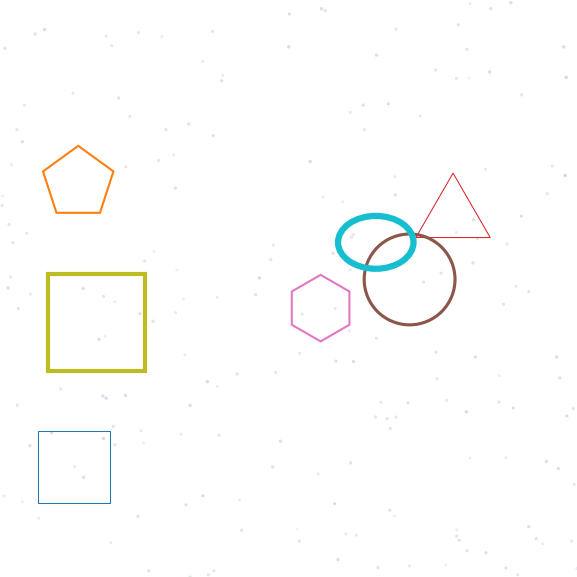[{"shape": "square", "thickness": 0.5, "radius": 0.31, "center": [0.128, 0.191]}, {"shape": "pentagon", "thickness": 1, "radius": 0.32, "center": [0.135, 0.683]}, {"shape": "triangle", "thickness": 0.5, "radius": 0.37, "center": [0.785, 0.625]}, {"shape": "circle", "thickness": 1.5, "radius": 0.39, "center": [0.709, 0.515]}, {"shape": "hexagon", "thickness": 1, "radius": 0.29, "center": [0.555, 0.466]}, {"shape": "square", "thickness": 2, "radius": 0.42, "center": [0.167, 0.441]}, {"shape": "oval", "thickness": 3, "radius": 0.33, "center": [0.651, 0.579]}]